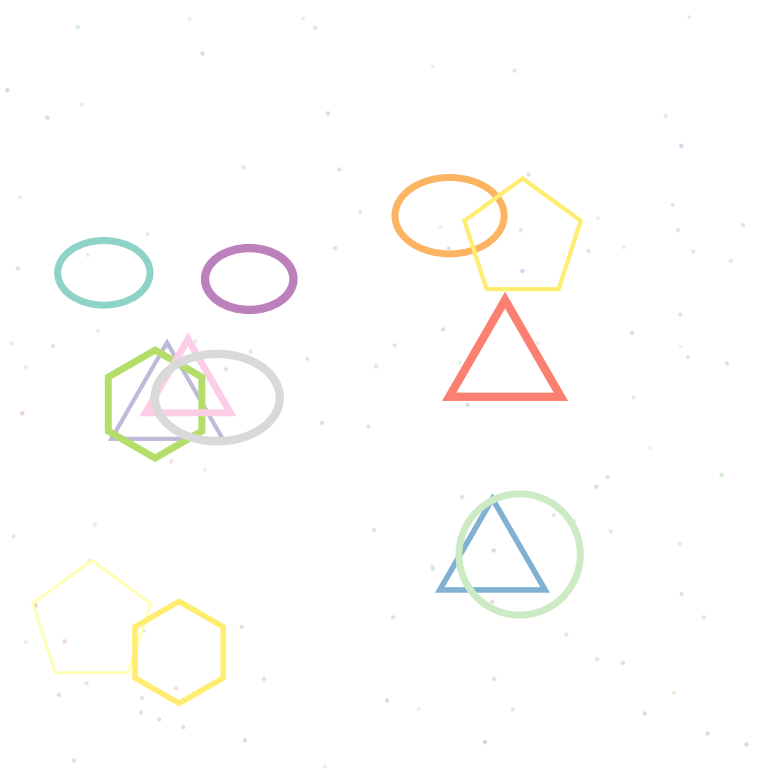[{"shape": "oval", "thickness": 2.5, "radius": 0.3, "center": [0.135, 0.646]}, {"shape": "pentagon", "thickness": 1, "radius": 0.4, "center": [0.119, 0.192]}, {"shape": "triangle", "thickness": 1.5, "radius": 0.42, "center": [0.217, 0.472]}, {"shape": "triangle", "thickness": 3, "radius": 0.42, "center": [0.656, 0.527]}, {"shape": "triangle", "thickness": 2, "radius": 0.39, "center": [0.64, 0.273]}, {"shape": "oval", "thickness": 2.5, "radius": 0.35, "center": [0.584, 0.72]}, {"shape": "hexagon", "thickness": 2.5, "radius": 0.35, "center": [0.201, 0.475]}, {"shape": "triangle", "thickness": 2.5, "radius": 0.32, "center": [0.244, 0.496]}, {"shape": "oval", "thickness": 3, "radius": 0.41, "center": [0.282, 0.484]}, {"shape": "oval", "thickness": 3, "radius": 0.29, "center": [0.324, 0.638]}, {"shape": "circle", "thickness": 2.5, "radius": 0.39, "center": [0.675, 0.28]}, {"shape": "pentagon", "thickness": 1.5, "radius": 0.4, "center": [0.679, 0.689]}, {"shape": "hexagon", "thickness": 2, "radius": 0.33, "center": [0.233, 0.153]}]